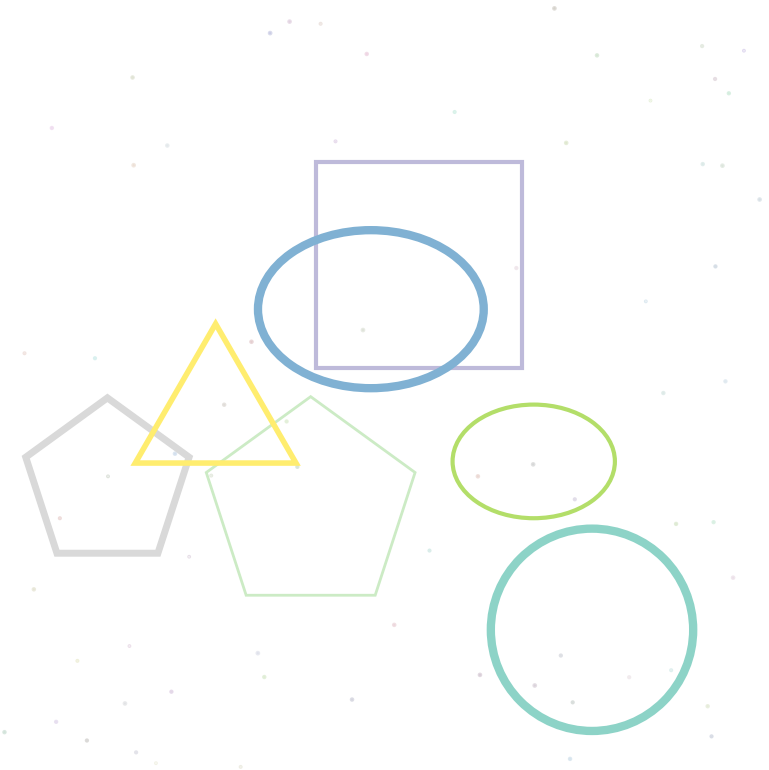[{"shape": "circle", "thickness": 3, "radius": 0.66, "center": [0.769, 0.182]}, {"shape": "square", "thickness": 1.5, "radius": 0.67, "center": [0.544, 0.656]}, {"shape": "oval", "thickness": 3, "radius": 0.73, "center": [0.482, 0.598]}, {"shape": "oval", "thickness": 1.5, "radius": 0.53, "center": [0.693, 0.401]}, {"shape": "pentagon", "thickness": 2.5, "radius": 0.56, "center": [0.14, 0.372]}, {"shape": "pentagon", "thickness": 1, "radius": 0.71, "center": [0.403, 0.342]}, {"shape": "triangle", "thickness": 2, "radius": 0.6, "center": [0.28, 0.459]}]